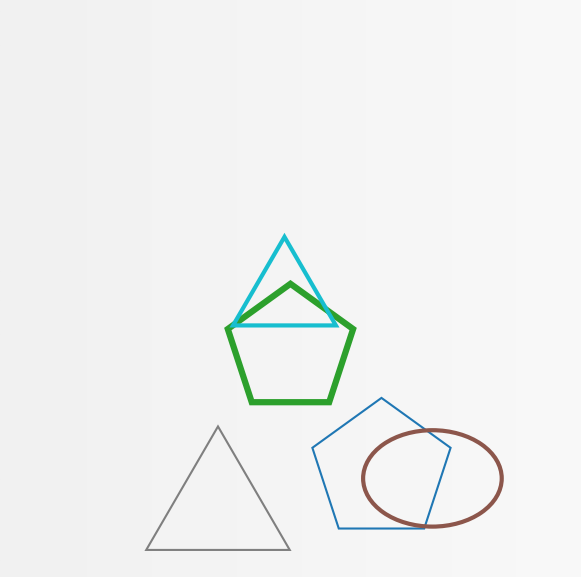[{"shape": "pentagon", "thickness": 1, "radius": 0.63, "center": [0.656, 0.185]}, {"shape": "pentagon", "thickness": 3, "radius": 0.57, "center": [0.5, 0.394]}, {"shape": "oval", "thickness": 2, "radius": 0.6, "center": [0.744, 0.171]}, {"shape": "triangle", "thickness": 1, "radius": 0.71, "center": [0.375, 0.118]}, {"shape": "triangle", "thickness": 2, "radius": 0.51, "center": [0.489, 0.487]}]